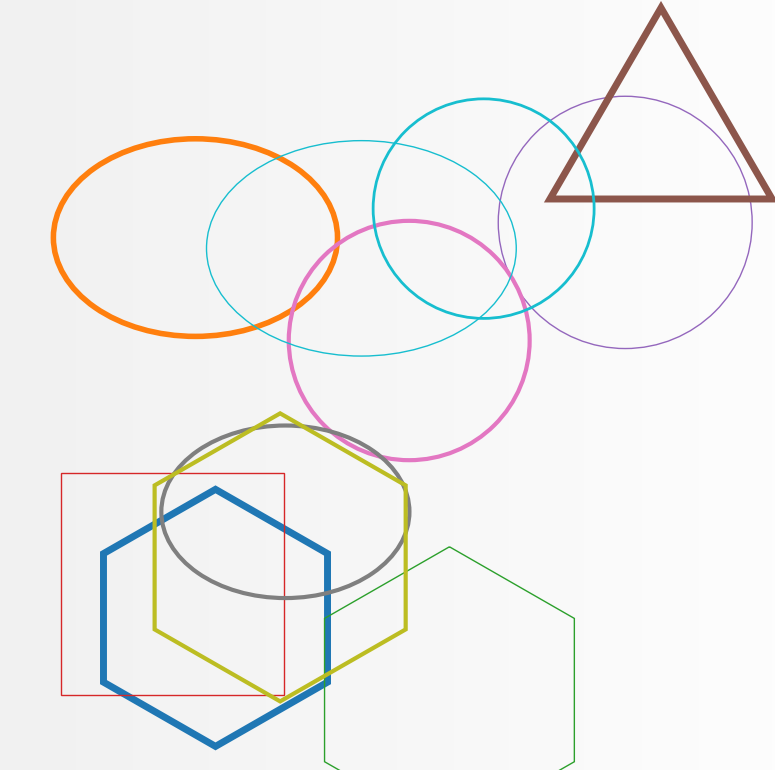[{"shape": "hexagon", "thickness": 2.5, "radius": 0.83, "center": [0.278, 0.198]}, {"shape": "oval", "thickness": 2, "radius": 0.92, "center": [0.252, 0.691]}, {"shape": "hexagon", "thickness": 0.5, "radius": 0.93, "center": [0.58, 0.104]}, {"shape": "square", "thickness": 0.5, "radius": 0.72, "center": [0.222, 0.241]}, {"shape": "circle", "thickness": 0.5, "radius": 0.82, "center": [0.807, 0.711]}, {"shape": "triangle", "thickness": 2.5, "radius": 0.83, "center": [0.853, 0.824]}, {"shape": "circle", "thickness": 1.5, "radius": 0.78, "center": [0.528, 0.558]}, {"shape": "oval", "thickness": 1.5, "radius": 0.8, "center": [0.368, 0.335]}, {"shape": "hexagon", "thickness": 1.5, "radius": 0.94, "center": [0.361, 0.276]}, {"shape": "oval", "thickness": 0.5, "radius": 1.0, "center": [0.466, 0.677]}, {"shape": "circle", "thickness": 1, "radius": 0.71, "center": [0.624, 0.729]}]